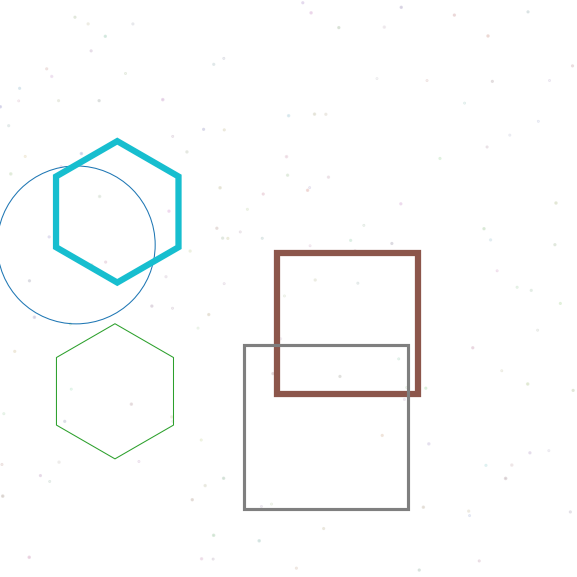[{"shape": "circle", "thickness": 0.5, "radius": 0.68, "center": [0.132, 0.575]}, {"shape": "hexagon", "thickness": 0.5, "radius": 0.59, "center": [0.199, 0.322]}, {"shape": "square", "thickness": 3, "radius": 0.61, "center": [0.602, 0.439]}, {"shape": "square", "thickness": 1.5, "radius": 0.71, "center": [0.564, 0.26]}, {"shape": "hexagon", "thickness": 3, "radius": 0.61, "center": [0.203, 0.632]}]